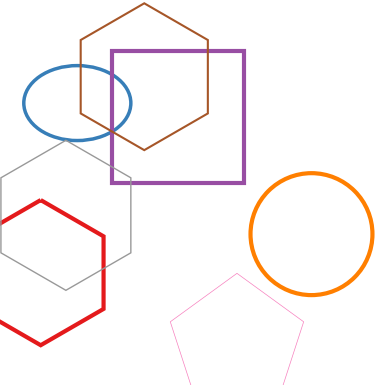[{"shape": "hexagon", "thickness": 3, "radius": 0.94, "center": [0.106, 0.292]}, {"shape": "oval", "thickness": 2.5, "radius": 0.7, "center": [0.201, 0.732]}, {"shape": "square", "thickness": 3, "radius": 0.86, "center": [0.463, 0.695]}, {"shape": "circle", "thickness": 3, "radius": 0.79, "center": [0.809, 0.392]}, {"shape": "hexagon", "thickness": 1.5, "radius": 0.95, "center": [0.375, 0.801]}, {"shape": "pentagon", "thickness": 0.5, "radius": 0.91, "center": [0.616, 0.108]}, {"shape": "hexagon", "thickness": 1, "radius": 0.97, "center": [0.171, 0.441]}]